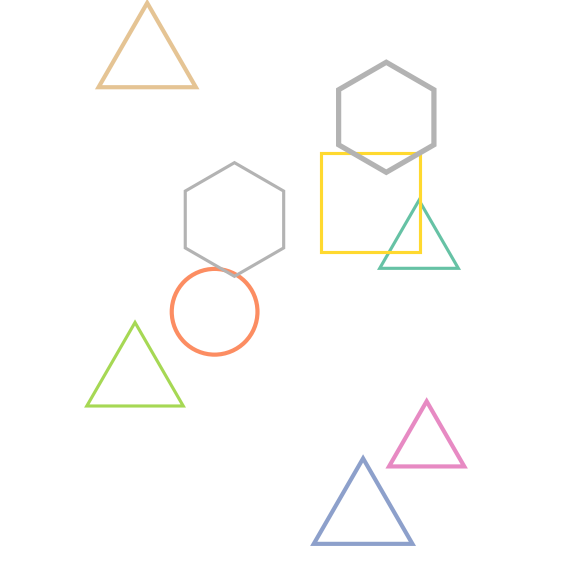[{"shape": "triangle", "thickness": 1.5, "radius": 0.39, "center": [0.726, 0.574]}, {"shape": "circle", "thickness": 2, "radius": 0.37, "center": [0.372, 0.459]}, {"shape": "triangle", "thickness": 2, "radius": 0.49, "center": [0.629, 0.107]}, {"shape": "triangle", "thickness": 2, "radius": 0.38, "center": [0.739, 0.229]}, {"shape": "triangle", "thickness": 1.5, "radius": 0.48, "center": [0.234, 0.344]}, {"shape": "square", "thickness": 1.5, "radius": 0.43, "center": [0.641, 0.648]}, {"shape": "triangle", "thickness": 2, "radius": 0.49, "center": [0.255, 0.897]}, {"shape": "hexagon", "thickness": 2.5, "radius": 0.48, "center": [0.669, 0.796]}, {"shape": "hexagon", "thickness": 1.5, "radius": 0.49, "center": [0.406, 0.619]}]